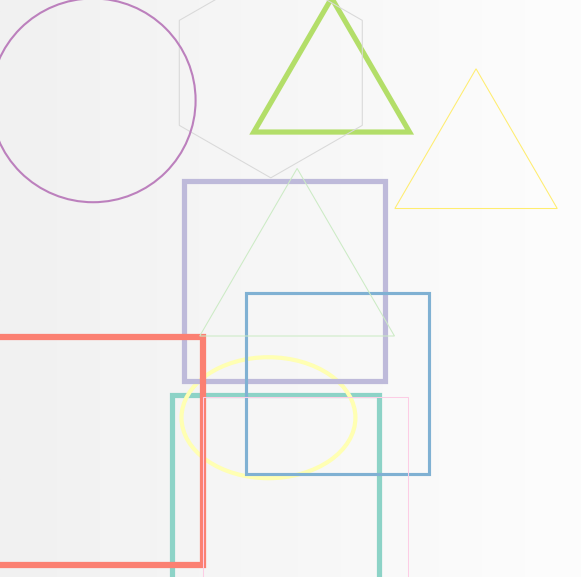[{"shape": "square", "thickness": 2.5, "radius": 0.89, "center": [0.474, 0.137]}, {"shape": "oval", "thickness": 2, "radius": 0.75, "center": [0.462, 0.276]}, {"shape": "square", "thickness": 2.5, "radius": 0.86, "center": [0.49, 0.513]}, {"shape": "square", "thickness": 3, "radius": 0.98, "center": [0.153, 0.218]}, {"shape": "square", "thickness": 1.5, "radius": 0.78, "center": [0.581, 0.336]}, {"shape": "triangle", "thickness": 2.5, "radius": 0.77, "center": [0.571, 0.848]}, {"shape": "square", "thickness": 0.5, "radius": 0.88, "center": [0.525, 0.135]}, {"shape": "hexagon", "thickness": 0.5, "radius": 0.91, "center": [0.466, 0.873]}, {"shape": "circle", "thickness": 1, "radius": 0.88, "center": [0.16, 0.825]}, {"shape": "triangle", "thickness": 0.5, "radius": 0.97, "center": [0.511, 0.514]}, {"shape": "triangle", "thickness": 0.5, "radius": 0.81, "center": [0.819, 0.719]}]